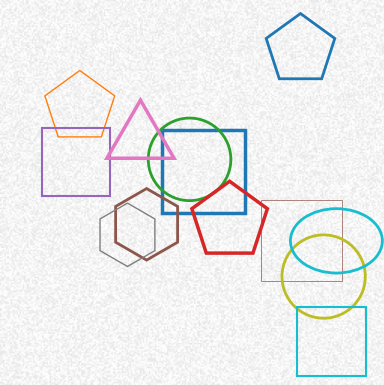[{"shape": "square", "thickness": 2.5, "radius": 0.54, "center": [0.528, 0.554]}, {"shape": "pentagon", "thickness": 2, "radius": 0.47, "center": [0.78, 0.871]}, {"shape": "pentagon", "thickness": 1, "radius": 0.48, "center": [0.207, 0.722]}, {"shape": "circle", "thickness": 2, "radius": 0.54, "center": [0.492, 0.586]}, {"shape": "pentagon", "thickness": 2.5, "radius": 0.52, "center": [0.596, 0.426]}, {"shape": "square", "thickness": 1.5, "radius": 0.44, "center": [0.197, 0.578]}, {"shape": "square", "thickness": 0.5, "radius": 0.52, "center": [0.783, 0.376]}, {"shape": "hexagon", "thickness": 2, "radius": 0.46, "center": [0.381, 0.417]}, {"shape": "triangle", "thickness": 2.5, "radius": 0.5, "center": [0.365, 0.639]}, {"shape": "hexagon", "thickness": 1, "radius": 0.41, "center": [0.331, 0.39]}, {"shape": "circle", "thickness": 2, "radius": 0.54, "center": [0.841, 0.282]}, {"shape": "oval", "thickness": 2, "radius": 0.6, "center": [0.874, 0.374]}, {"shape": "square", "thickness": 1.5, "radius": 0.45, "center": [0.862, 0.113]}]